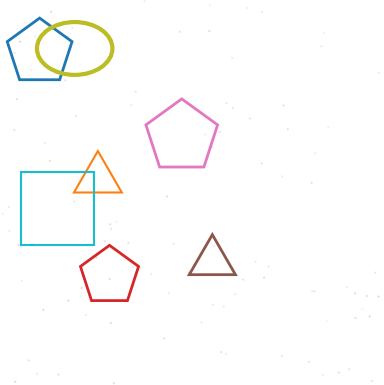[{"shape": "pentagon", "thickness": 2, "radius": 0.44, "center": [0.103, 0.865]}, {"shape": "triangle", "thickness": 1.5, "radius": 0.36, "center": [0.254, 0.536]}, {"shape": "pentagon", "thickness": 2, "radius": 0.4, "center": [0.284, 0.283]}, {"shape": "triangle", "thickness": 2, "radius": 0.35, "center": [0.552, 0.321]}, {"shape": "pentagon", "thickness": 2, "radius": 0.49, "center": [0.472, 0.645]}, {"shape": "oval", "thickness": 3, "radius": 0.49, "center": [0.194, 0.874]}, {"shape": "square", "thickness": 1.5, "radius": 0.47, "center": [0.15, 0.458]}]